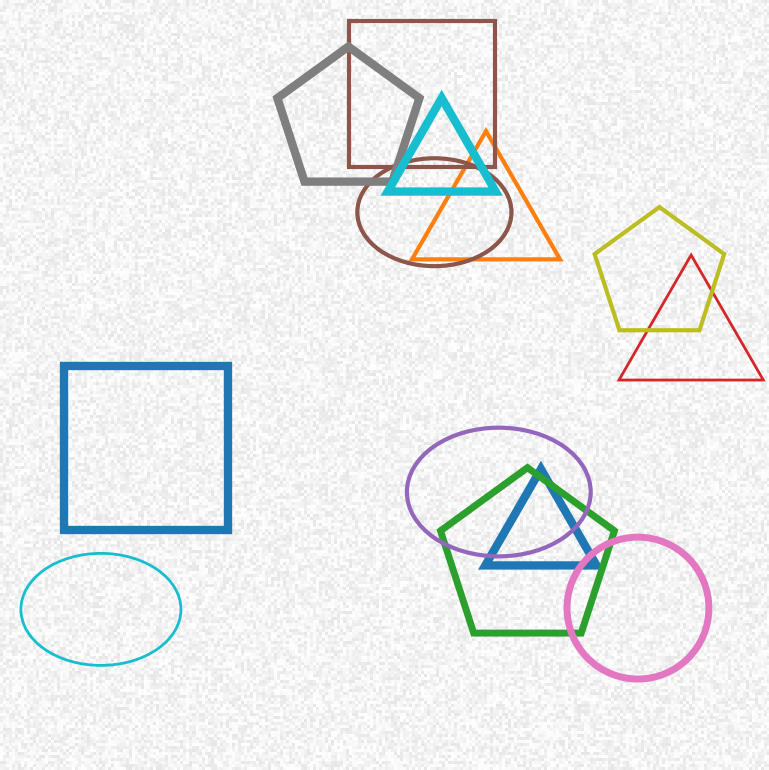[{"shape": "triangle", "thickness": 3, "radius": 0.42, "center": [0.703, 0.307]}, {"shape": "square", "thickness": 3, "radius": 0.53, "center": [0.189, 0.418]}, {"shape": "triangle", "thickness": 1.5, "radius": 0.56, "center": [0.631, 0.719]}, {"shape": "pentagon", "thickness": 2.5, "radius": 0.59, "center": [0.685, 0.274]}, {"shape": "triangle", "thickness": 1, "radius": 0.54, "center": [0.898, 0.561]}, {"shape": "oval", "thickness": 1.5, "radius": 0.6, "center": [0.648, 0.361]}, {"shape": "oval", "thickness": 1.5, "radius": 0.5, "center": [0.564, 0.724]}, {"shape": "square", "thickness": 1.5, "radius": 0.47, "center": [0.548, 0.878]}, {"shape": "circle", "thickness": 2.5, "radius": 0.46, "center": [0.828, 0.21]}, {"shape": "pentagon", "thickness": 3, "radius": 0.48, "center": [0.452, 0.843]}, {"shape": "pentagon", "thickness": 1.5, "radius": 0.44, "center": [0.856, 0.643]}, {"shape": "triangle", "thickness": 3, "radius": 0.4, "center": [0.574, 0.792]}, {"shape": "oval", "thickness": 1, "radius": 0.52, "center": [0.131, 0.209]}]